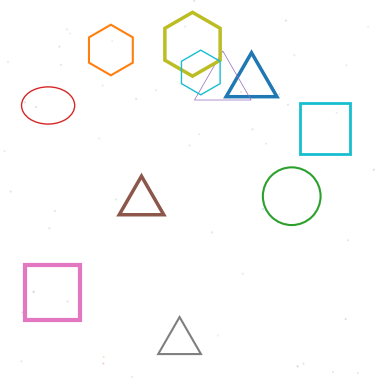[{"shape": "triangle", "thickness": 2.5, "radius": 0.38, "center": [0.653, 0.787]}, {"shape": "hexagon", "thickness": 1.5, "radius": 0.33, "center": [0.288, 0.87]}, {"shape": "circle", "thickness": 1.5, "radius": 0.37, "center": [0.758, 0.49]}, {"shape": "oval", "thickness": 1, "radius": 0.35, "center": [0.125, 0.726]}, {"shape": "triangle", "thickness": 0.5, "radius": 0.42, "center": [0.579, 0.783]}, {"shape": "triangle", "thickness": 2.5, "radius": 0.33, "center": [0.367, 0.476]}, {"shape": "square", "thickness": 3, "radius": 0.36, "center": [0.136, 0.241]}, {"shape": "triangle", "thickness": 1.5, "radius": 0.32, "center": [0.466, 0.112]}, {"shape": "hexagon", "thickness": 2.5, "radius": 0.41, "center": [0.5, 0.885]}, {"shape": "square", "thickness": 2, "radius": 0.33, "center": [0.844, 0.666]}, {"shape": "hexagon", "thickness": 1, "radius": 0.29, "center": [0.522, 0.812]}]